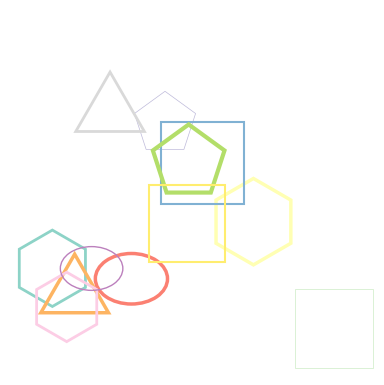[{"shape": "hexagon", "thickness": 2, "radius": 0.5, "center": [0.136, 0.303]}, {"shape": "hexagon", "thickness": 2.5, "radius": 0.56, "center": [0.658, 0.424]}, {"shape": "pentagon", "thickness": 0.5, "radius": 0.42, "center": [0.429, 0.679]}, {"shape": "oval", "thickness": 2.5, "radius": 0.47, "center": [0.341, 0.276]}, {"shape": "square", "thickness": 1.5, "radius": 0.54, "center": [0.526, 0.577]}, {"shape": "triangle", "thickness": 2.5, "radius": 0.51, "center": [0.194, 0.238]}, {"shape": "pentagon", "thickness": 3, "radius": 0.49, "center": [0.49, 0.579]}, {"shape": "hexagon", "thickness": 2, "radius": 0.45, "center": [0.173, 0.203]}, {"shape": "triangle", "thickness": 2, "radius": 0.51, "center": [0.286, 0.71]}, {"shape": "oval", "thickness": 1, "radius": 0.41, "center": [0.238, 0.303]}, {"shape": "square", "thickness": 0.5, "radius": 0.51, "center": [0.867, 0.147]}, {"shape": "square", "thickness": 1.5, "radius": 0.5, "center": [0.486, 0.419]}]